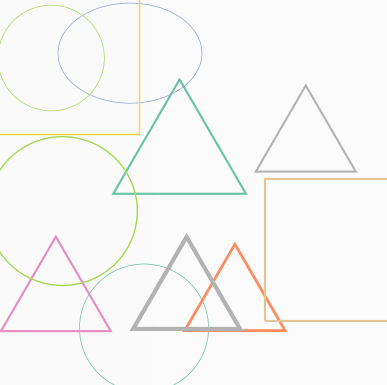[{"shape": "triangle", "thickness": 1.5, "radius": 0.99, "center": [0.463, 0.596]}, {"shape": "circle", "thickness": 0.5, "radius": 0.83, "center": [0.372, 0.148]}, {"shape": "triangle", "thickness": 2, "radius": 0.75, "center": [0.606, 0.216]}, {"shape": "oval", "thickness": 0.5, "radius": 0.93, "center": [0.335, 0.862]}, {"shape": "triangle", "thickness": 1.5, "radius": 0.82, "center": [0.144, 0.222]}, {"shape": "circle", "thickness": 0.5, "radius": 0.69, "center": [0.132, 0.849]}, {"shape": "circle", "thickness": 1, "radius": 0.97, "center": [0.161, 0.452]}, {"shape": "square", "thickness": 1, "radius": 0.96, "center": [0.166, 0.844]}, {"shape": "square", "thickness": 1.5, "radius": 0.92, "center": [0.868, 0.35]}, {"shape": "triangle", "thickness": 1.5, "radius": 0.75, "center": [0.789, 0.629]}, {"shape": "triangle", "thickness": 3, "radius": 0.8, "center": [0.482, 0.225]}]